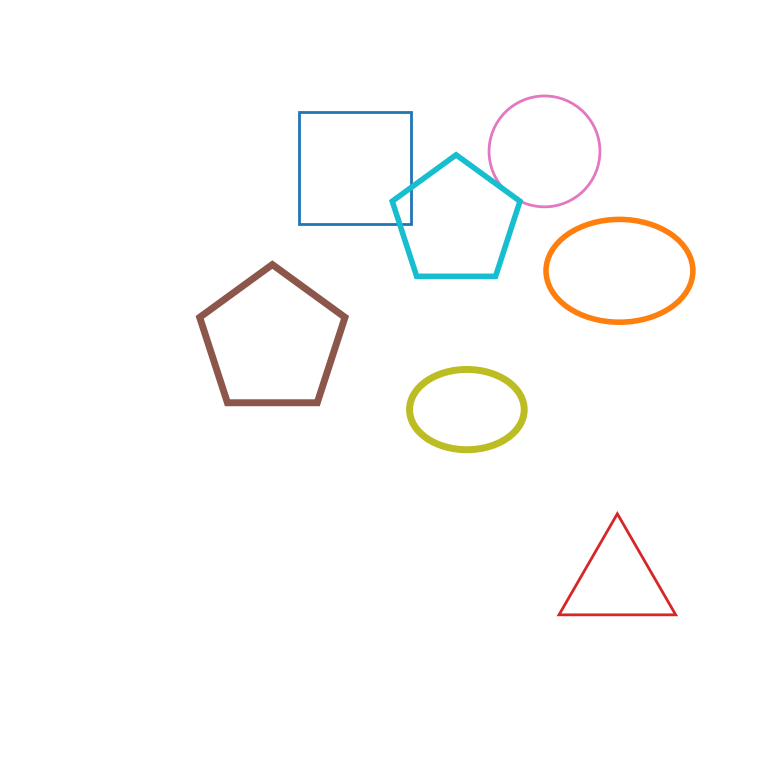[{"shape": "square", "thickness": 1, "radius": 0.36, "center": [0.461, 0.782]}, {"shape": "oval", "thickness": 2, "radius": 0.48, "center": [0.804, 0.648]}, {"shape": "triangle", "thickness": 1, "radius": 0.44, "center": [0.802, 0.245]}, {"shape": "pentagon", "thickness": 2.5, "radius": 0.5, "center": [0.354, 0.557]}, {"shape": "circle", "thickness": 1, "radius": 0.36, "center": [0.707, 0.803]}, {"shape": "oval", "thickness": 2.5, "radius": 0.37, "center": [0.606, 0.468]}, {"shape": "pentagon", "thickness": 2, "radius": 0.44, "center": [0.592, 0.712]}]